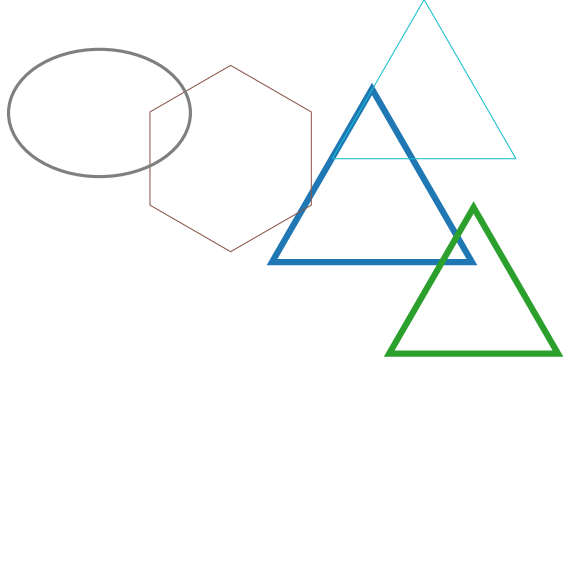[{"shape": "triangle", "thickness": 3, "radius": 1.0, "center": [0.644, 0.645]}, {"shape": "triangle", "thickness": 3, "radius": 0.84, "center": [0.82, 0.471]}, {"shape": "hexagon", "thickness": 0.5, "radius": 0.81, "center": [0.399, 0.725]}, {"shape": "oval", "thickness": 1.5, "radius": 0.79, "center": [0.172, 0.804]}, {"shape": "triangle", "thickness": 0.5, "radius": 0.92, "center": [0.734, 0.816]}]